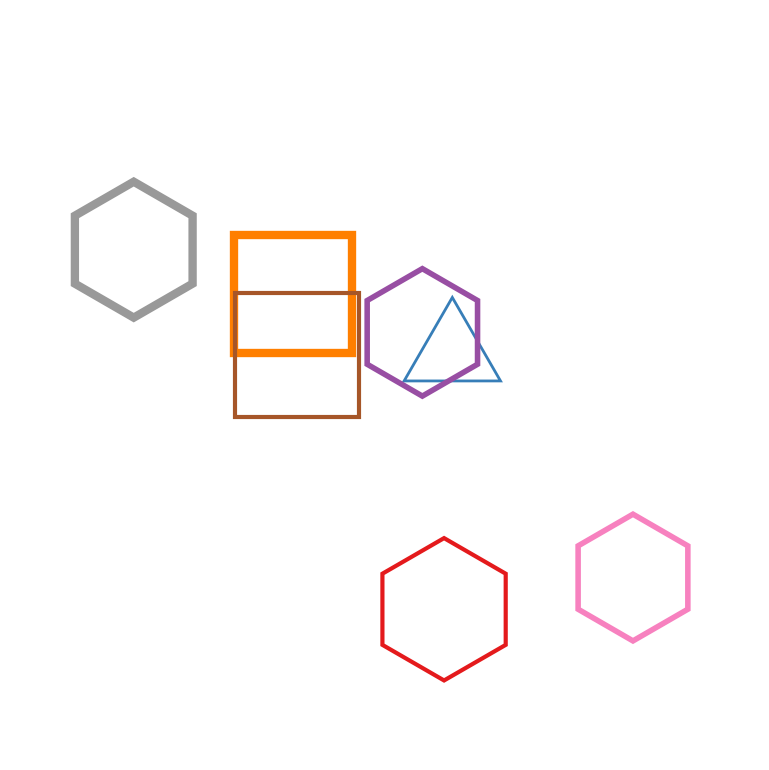[{"shape": "hexagon", "thickness": 1.5, "radius": 0.46, "center": [0.577, 0.209]}, {"shape": "triangle", "thickness": 1, "radius": 0.36, "center": [0.587, 0.541]}, {"shape": "hexagon", "thickness": 2, "radius": 0.41, "center": [0.549, 0.568]}, {"shape": "square", "thickness": 3, "radius": 0.38, "center": [0.381, 0.618]}, {"shape": "square", "thickness": 1.5, "radius": 0.4, "center": [0.385, 0.539]}, {"shape": "hexagon", "thickness": 2, "radius": 0.41, "center": [0.822, 0.25]}, {"shape": "hexagon", "thickness": 3, "radius": 0.44, "center": [0.174, 0.676]}]